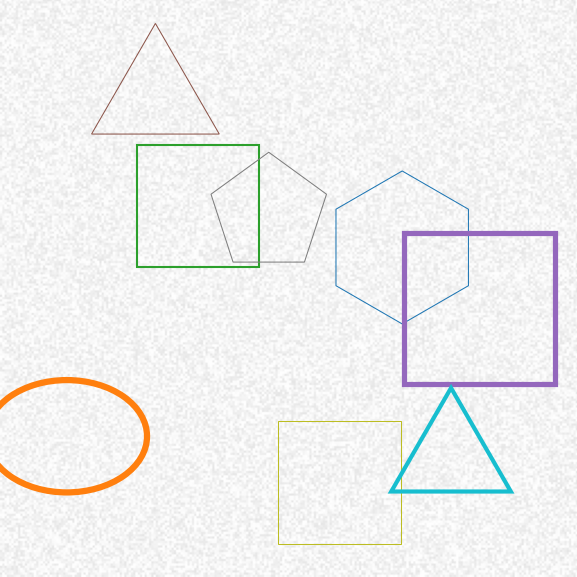[{"shape": "hexagon", "thickness": 0.5, "radius": 0.66, "center": [0.696, 0.571]}, {"shape": "oval", "thickness": 3, "radius": 0.69, "center": [0.116, 0.244]}, {"shape": "square", "thickness": 1, "radius": 0.53, "center": [0.343, 0.642]}, {"shape": "square", "thickness": 2.5, "radius": 0.65, "center": [0.83, 0.465]}, {"shape": "triangle", "thickness": 0.5, "radius": 0.64, "center": [0.269, 0.831]}, {"shape": "pentagon", "thickness": 0.5, "radius": 0.53, "center": [0.465, 0.63]}, {"shape": "square", "thickness": 0.5, "radius": 0.53, "center": [0.587, 0.164]}, {"shape": "triangle", "thickness": 2, "radius": 0.6, "center": [0.781, 0.208]}]